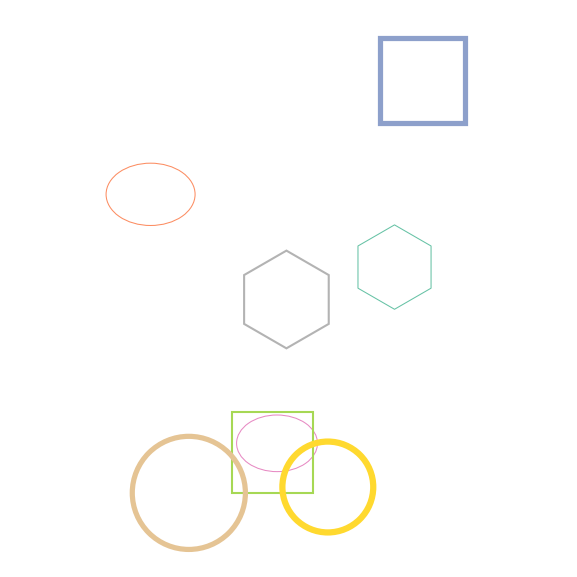[{"shape": "hexagon", "thickness": 0.5, "radius": 0.37, "center": [0.683, 0.537]}, {"shape": "oval", "thickness": 0.5, "radius": 0.39, "center": [0.261, 0.663]}, {"shape": "square", "thickness": 2.5, "radius": 0.37, "center": [0.731, 0.86]}, {"shape": "oval", "thickness": 0.5, "radius": 0.35, "center": [0.48, 0.231]}, {"shape": "square", "thickness": 1, "radius": 0.35, "center": [0.472, 0.216]}, {"shape": "circle", "thickness": 3, "radius": 0.39, "center": [0.568, 0.156]}, {"shape": "circle", "thickness": 2.5, "radius": 0.49, "center": [0.327, 0.146]}, {"shape": "hexagon", "thickness": 1, "radius": 0.42, "center": [0.496, 0.481]}]